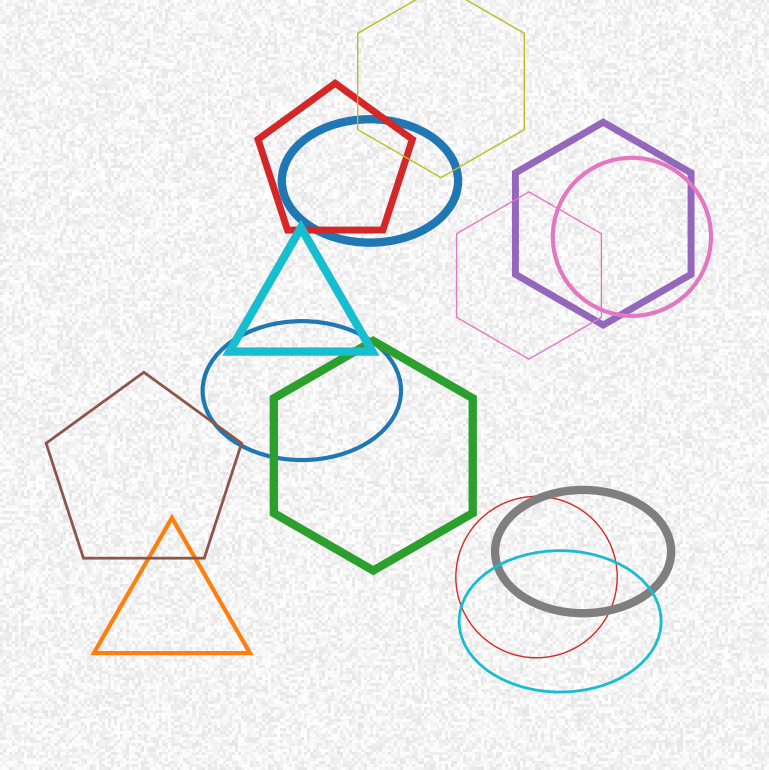[{"shape": "oval", "thickness": 1.5, "radius": 0.64, "center": [0.392, 0.493]}, {"shape": "oval", "thickness": 3, "radius": 0.57, "center": [0.48, 0.765]}, {"shape": "triangle", "thickness": 1.5, "radius": 0.59, "center": [0.223, 0.21]}, {"shape": "hexagon", "thickness": 3, "radius": 0.75, "center": [0.485, 0.408]}, {"shape": "pentagon", "thickness": 2.5, "radius": 0.53, "center": [0.435, 0.786]}, {"shape": "circle", "thickness": 0.5, "radius": 0.52, "center": [0.697, 0.251]}, {"shape": "hexagon", "thickness": 2.5, "radius": 0.66, "center": [0.783, 0.71]}, {"shape": "pentagon", "thickness": 1, "radius": 0.67, "center": [0.187, 0.383]}, {"shape": "circle", "thickness": 1.5, "radius": 0.51, "center": [0.821, 0.692]}, {"shape": "hexagon", "thickness": 0.5, "radius": 0.54, "center": [0.687, 0.642]}, {"shape": "oval", "thickness": 3, "radius": 0.57, "center": [0.757, 0.284]}, {"shape": "hexagon", "thickness": 0.5, "radius": 0.62, "center": [0.573, 0.894]}, {"shape": "oval", "thickness": 1, "radius": 0.66, "center": [0.727, 0.193]}, {"shape": "triangle", "thickness": 3, "radius": 0.54, "center": [0.391, 0.597]}]